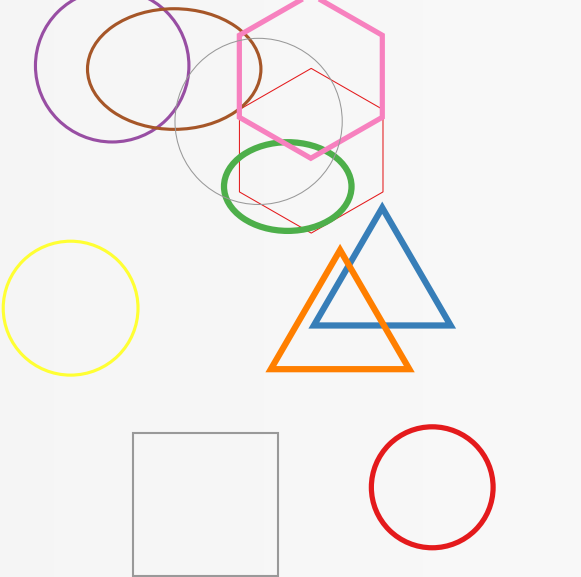[{"shape": "hexagon", "thickness": 0.5, "radius": 0.71, "center": [0.535, 0.738]}, {"shape": "circle", "thickness": 2.5, "radius": 0.52, "center": [0.744, 0.155]}, {"shape": "triangle", "thickness": 3, "radius": 0.68, "center": [0.658, 0.503]}, {"shape": "oval", "thickness": 3, "radius": 0.55, "center": [0.495, 0.676]}, {"shape": "circle", "thickness": 1.5, "radius": 0.66, "center": [0.193, 0.885]}, {"shape": "triangle", "thickness": 3, "radius": 0.69, "center": [0.585, 0.429]}, {"shape": "circle", "thickness": 1.5, "radius": 0.58, "center": [0.121, 0.466]}, {"shape": "oval", "thickness": 1.5, "radius": 0.75, "center": [0.3, 0.88]}, {"shape": "hexagon", "thickness": 2.5, "radius": 0.71, "center": [0.535, 0.867]}, {"shape": "square", "thickness": 1, "radius": 0.62, "center": [0.354, 0.126]}, {"shape": "circle", "thickness": 0.5, "radius": 0.72, "center": [0.445, 0.789]}]